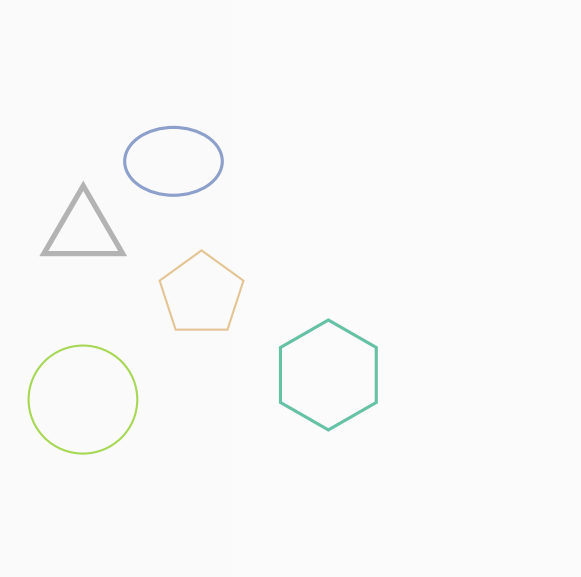[{"shape": "hexagon", "thickness": 1.5, "radius": 0.48, "center": [0.565, 0.35]}, {"shape": "oval", "thickness": 1.5, "radius": 0.42, "center": [0.298, 0.72]}, {"shape": "circle", "thickness": 1, "radius": 0.47, "center": [0.143, 0.307]}, {"shape": "pentagon", "thickness": 1, "radius": 0.38, "center": [0.347, 0.49]}, {"shape": "triangle", "thickness": 2.5, "radius": 0.39, "center": [0.143, 0.599]}]